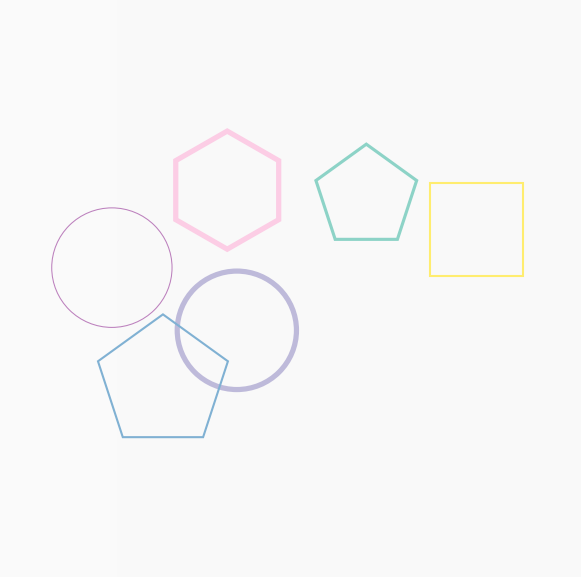[{"shape": "pentagon", "thickness": 1.5, "radius": 0.46, "center": [0.63, 0.658]}, {"shape": "circle", "thickness": 2.5, "radius": 0.51, "center": [0.407, 0.427]}, {"shape": "pentagon", "thickness": 1, "radius": 0.59, "center": [0.28, 0.337]}, {"shape": "hexagon", "thickness": 2.5, "radius": 0.51, "center": [0.391, 0.67]}, {"shape": "circle", "thickness": 0.5, "radius": 0.52, "center": [0.192, 0.536]}, {"shape": "square", "thickness": 1, "radius": 0.4, "center": [0.82, 0.601]}]